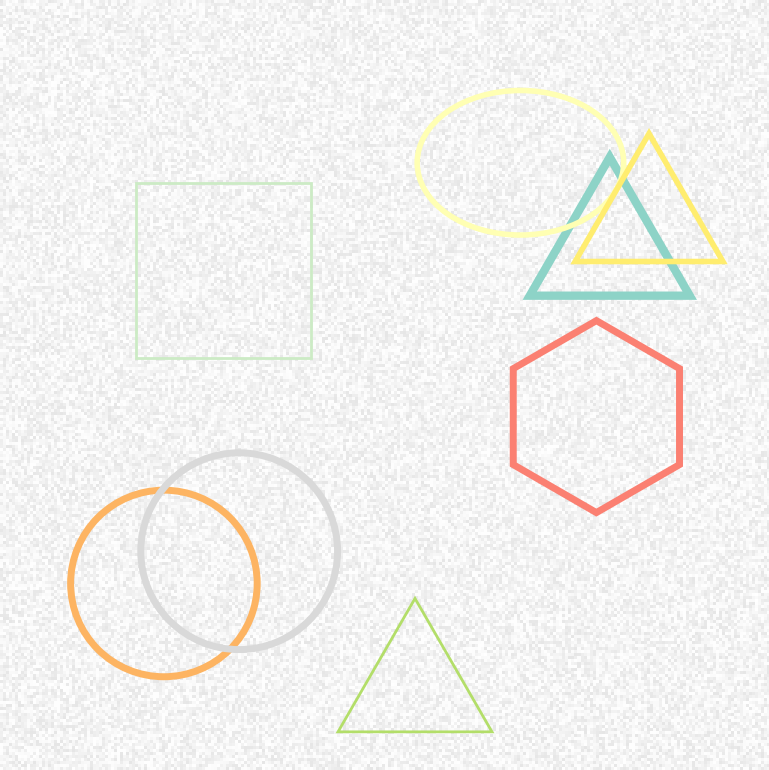[{"shape": "triangle", "thickness": 3, "radius": 0.6, "center": [0.792, 0.676]}, {"shape": "oval", "thickness": 2, "radius": 0.67, "center": [0.676, 0.789]}, {"shape": "hexagon", "thickness": 2.5, "radius": 0.62, "center": [0.775, 0.459]}, {"shape": "circle", "thickness": 2.5, "radius": 0.61, "center": [0.213, 0.242]}, {"shape": "triangle", "thickness": 1, "radius": 0.58, "center": [0.539, 0.107]}, {"shape": "circle", "thickness": 2.5, "radius": 0.64, "center": [0.311, 0.284]}, {"shape": "square", "thickness": 1, "radius": 0.57, "center": [0.29, 0.649]}, {"shape": "triangle", "thickness": 2, "radius": 0.55, "center": [0.843, 0.716]}]